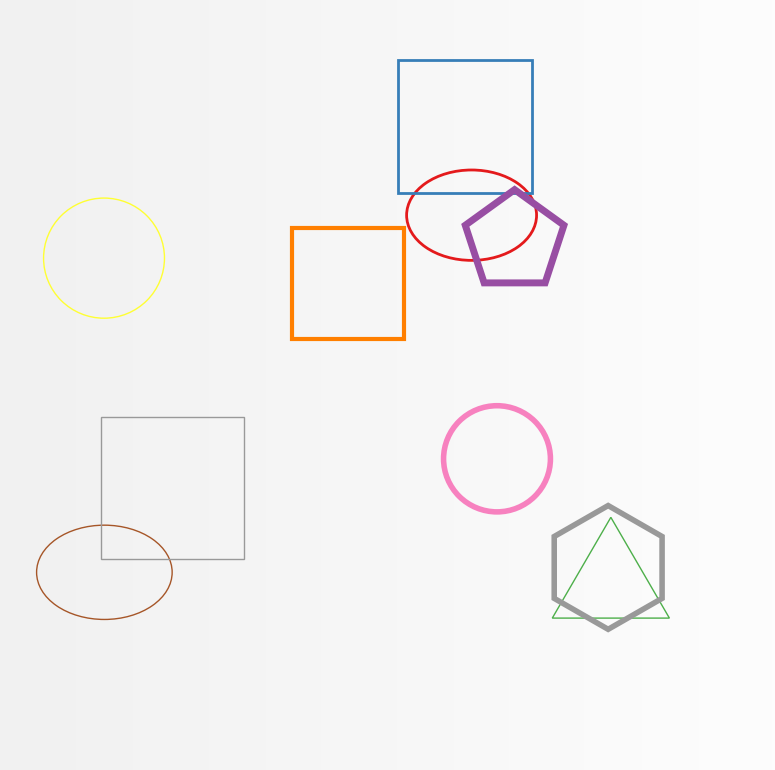[{"shape": "oval", "thickness": 1, "radius": 0.42, "center": [0.609, 0.721]}, {"shape": "square", "thickness": 1, "radius": 0.43, "center": [0.6, 0.835]}, {"shape": "triangle", "thickness": 0.5, "radius": 0.44, "center": [0.788, 0.241]}, {"shape": "pentagon", "thickness": 2.5, "radius": 0.33, "center": [0.664, 0.687]}, {"shape": "square", "thickness": 1.5, "radius": 0.36, "center": [0.449, 0.632]}, {"shape": "circle", "thickness": 0.5, "radius": 0.39, "center": [0.134, 0.665]}, {"shape": "oval", "thickness": 0.5, "radius": 0.44, "center": [0.135, 0.257]}, {"shape": "circle", "thickness": 2, "radius": 0.34, "center": [0.641, 0.404]}, {"shape": "hexagon", "thickness": 2, "radius": 0.4, "center": [0.785, 0.263]}, {"shape": "square", "thickness": 0.5, "radius": 0.46, "center": [0.222, 0.366]}]